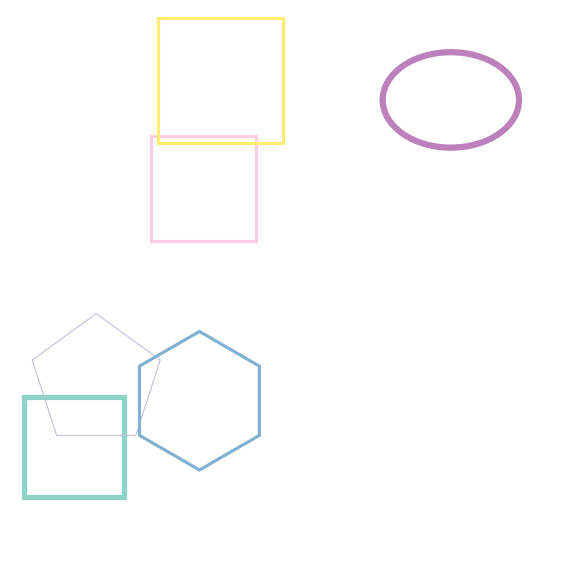[{"shape": "square", "thickness": 2.5, "radius": 0.43, "center": [0.128, 0.225]}, {"shape": "pentagon", "thickness": 0.5, "radius": 0.58, "center": [0.167, 0.34]}, {"shape": "hexagon", "thickness": 1.5, "radius": 0.6, "center": [0.345, 0.305]}, {"shape": "square", "thickness": 1.5, "radius": 0.45, "center": [0.352, 0.673]}, {"shape": "oval", "thickness": 3, "radius": 0.59, "center": [0.781, 0.826]}, {"shape": "square", "thickness": 1.5, "radius": 0.54, "center": [0.382, 0.86]}]